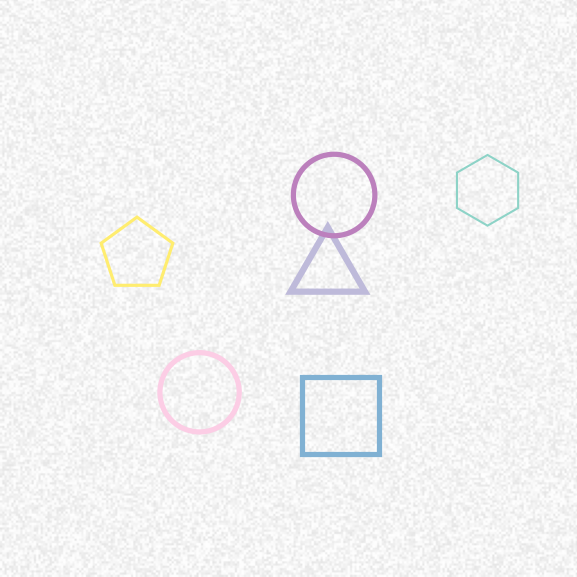[{"shape": "hexagon", "thickness": 1, "radius": 0.31, "center": [0.844, 0.67]}, {"shape": "triangle", "thickness": 3, "radius": 0.37, "center": [0.568, 0.531]}, {"shape": "square", "thickness": 2.5, "radius": 0.33, "center": [0.59, 0.28]}, {"shape": "circle", "thickness": 2.5, "radius": 0.34, "center": [0.346, 0.32]}, {"shape": "circle", "thickness": 2.5, "radius": 0.35, "center": [0.579, 0.661]}, {"shape": "pentagon", "thickness": 1.5, "radius": 0.33, "center": [0.237, 0.558]}]